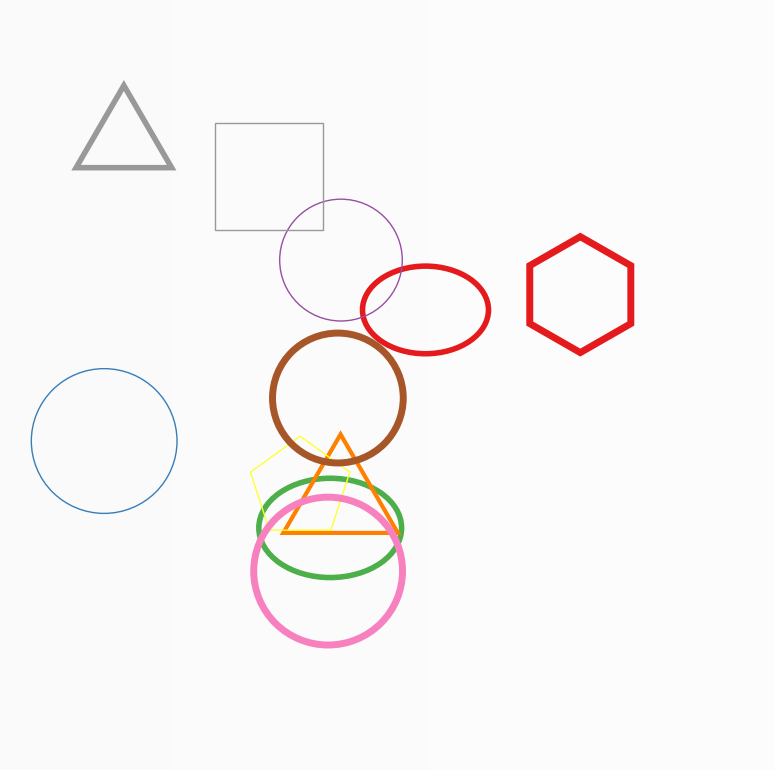[{"shape": "oval", "thickness": 2, "radius": 0.41, "center": [0.549, 0.598]}, {"shape": "hexagon", "thickness": 2.5, "radius": 0.38, "center": [0.749, 0.617]}, {"shape": "circle", "thickness": 0.5, "radius": 0.47, "center": [0.134, 0.427]}, {"shape": "oval", "thickness": 2, "radius": 0.46, "center": [0.426, 0.314]}, {"shape": "circle", "thickness": 0.5, "radius": 0.4, "center": [0.44, 0.662]}, {"shape": "triangle", "thickness": 1.5, "radius": 0.43, "center": [0.439, 0.351]}, {"shape": "pentagon", "thickness": 0.5, "radius": 0.34, "center": [0.387, 0.366]}, {"shape": "circle", "thickness": 2.5, "radius": 0.42, "center": [0.436, 0.483]}, {"shape": "circle", "thickness": 2.5, "radius": 0.48, "center": [0.423, 0.258]}, {"shape": "square", "thickness": 0.5, "radius": 0.35, "center": [0.347, 0.771]}, {"shape": "triangle", "thickness": 2, "radius": 0.36, "center": [0.16, 0.818]}]